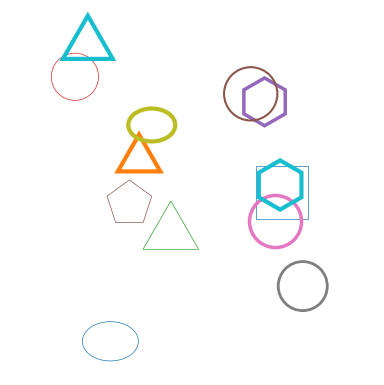[{"shape": "oval", "thickness": 0.5, "radius": 0.36, "center": [0.287, 0.114]}, {"shape": "square", "thickness": 0.5, "radius": 0.34, "center": [0.732, 0.5]}, {"shape": "triangle", "thickness": 3, "radius": 0.32, "center": [0.361, 0.587]}, {"shape": "triangle", "thickness": 0.5, "radius": 0.42, "center": [0.444, 0.394]}, {"shape": "circle", "thickness": 0.5, "radius": 0.31, "center": [0.195, 0.801]}, {"shape": "hexagon", "thickness": 2.5, "radius": 0.31, "center": [0.687, 0.735]}, {"shape": "pentagon", "thickness": 0.5, "radius": 0.3, "center": [0.336, 0.472]}, {"shape": "circle", "thickness": 1.5, "radius": 0.35, "center": [0.651, 0.756]}, {"shape": "circle", "thickness": 2.5, "radius": 0.34, "center": [0.716, 0.425]}, {"shape": "circle", "thickness": 2, "radius": 0.32, "center": [0.786, 0.257]}, {"shape": "oval", "thickness": 3, "radius": 0.31, "center": [0.394, 0.675]}, {"shape": "hexagon", "thickness": 3, "radius": 0.32, "center": [0.728, 0.52]}, {"shape": "triangle", "thickness": 3, "radius": 0.37, "center": [0.228, 0.884]}]